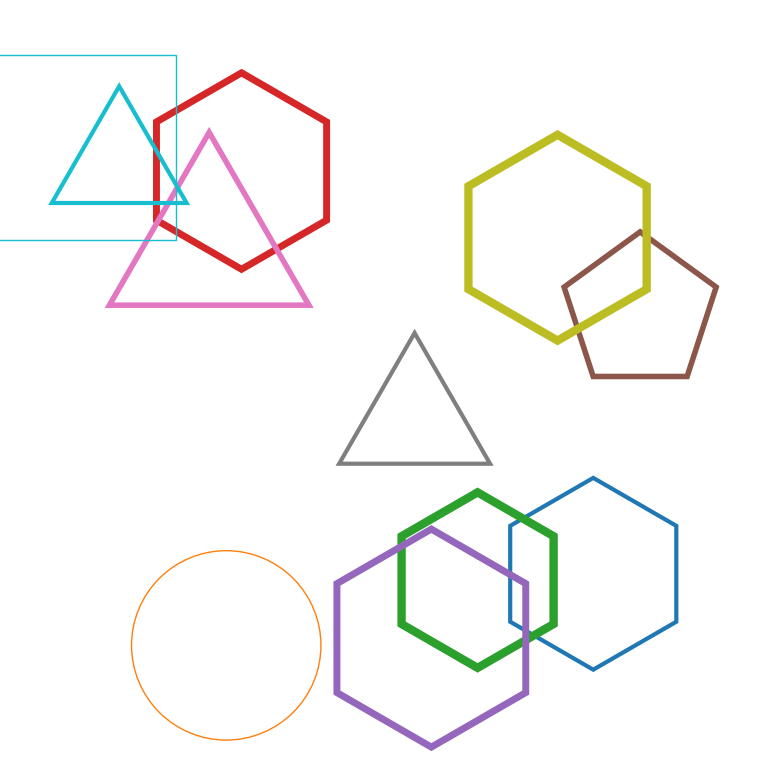[{"shape": "hexagon", "thickness": 1.5, "radius": 0.62, "center": [0.77, 0.255]}, {"shape": "circle", "thickness": 0.5, "radius": 0.61, "center": [0.294, 0.162]}, {"shape": "hexagon", "thickness": 3, "radius": 0.57, "center": [0.62, 0.247]}, {"shape": "hexagon", "thickness": 2.5, "radius": 0.64, "center": [0.314, 0.778]}, {"shape": "hexagon", "thickness": 2.5, "radius": 0.71, "center": [0.56, 0.171]}, {"shape": "pentagon", "thickness": 2, "radius": 0.52, "center": [0.831, 0.595]}, {"shape": "triangle", "thickness": 2, "radius": 0.75, "center": [0.272, 0.678]}, {"shape": "triangle", "thickness": 1.5, "radius": 0.57, "center": [0.538, 0.454]}, {"shape": "hexagon", "thickness": 3, "radius": 0.67, "center": [0.724, 0.691]}, {"shape": "square", "thickness": 0.5, "radius": 0.6, "center": [0.109, 0.808]}, {"shape": "triangle", "thickness": 1.5, "radius": 0.51, "center": [0.155, 0.787]}]